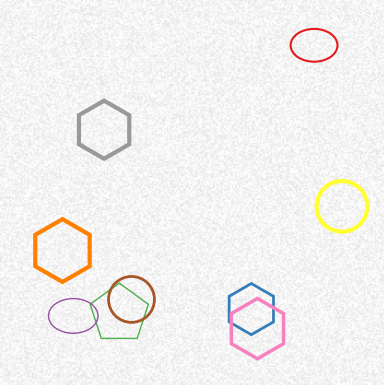[{"shape": "oval", "thickness": 1.5, "radius": 0.3, "center": [0.816, 0.882]}, {"shape": "hexagon", "thickness": 2, "radius": 0.33, "center": [0.653, 0.197]}, {"shape": "pentagon", "thickness": 1, "radius": 0.4, "center": [0.31, 0.185]}, {"shape": "oval", "thickness": 1, "radius": 0.32, "center": [0.19, 0.179]}, {"shape": "hexagon", "thickness": 3, "radius": 0.41, "center": [0.162, 0.349]}, {"shape": "circle", "thickness": 3, "radius": 0.33, "center": [0.888, 0.464]}, {"shape": "circle", "thickness": 2, "radius": 0.3, "center": [0.342, 0.222]}, {"shape": "hexagon", "thickness": 2.5, "radius": 0.39, "center": [0.669, 0.146]}, {"shape": "hexagon", "thickness": 3, "radius": 0.38, "center": [0.27, 0.663]}]